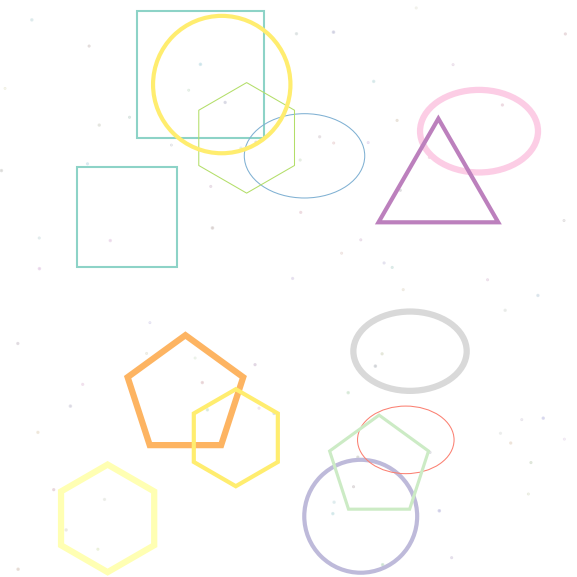[{"shape": "square", "thickness": 1, "radius": 0.55, "center": [0.348, 0.871]}, {"shape": "square", "thickness": 1, "radius": 0.43, "center": [0.22, 0.624]}, {"shape": "hexagon", "thickness": 3, "radius": 0.47, "center": [0.186, 0.102]}, {"shape": "circle", "thickness": 2, "radius": 0.49, "center": [0.625, 0.105]}, {"shape": "oval", "thickness": 0.5, "radius": 0.42, "center": [0.703, 0.237]}, {"shape": "oval", "thickness": 0.5, "radius": 0.52, "center": [0.527, 0.729]}, {"shape": "pentagon", "thickness": 3, "radius": 0.53, "center": [0.321, 0.313]}, {"shape": "hexagon", "thickness": 0.5, "radius": 0.48, "center": [0.427, 0.76]}, {"shape": "oval", "thickness": 3, "radius": 0.51, "center": [0.829, 0.772]}, {"shape": "oval", "thickness": 3, "radius": 0.49, "center": [0.71, 0.391]}, {"shape": "triangle", "thickness": 2, "radius": 0.6, "center": [0.759, 0.674]}, {"shape": "pentagon", "thickness": 1.5, "radius": 0.45, "center": [0.656, 0.19]}, {"shape": "circle", "thickness": 2, "radius": 0.59, "center": [0.384, 0.853]}, {"shape": "hexagon", "thickness": 2, "radius": 0.42, "center": [0.408, 0.241]}]